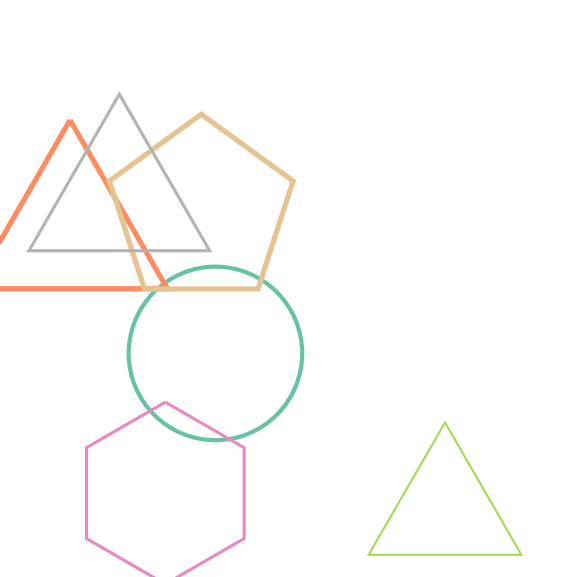[{"shape": "circle", "thickness": 2, "radius": 0.75, "center": [0.373, 0.387]}, {"shape": "triangle", "thickness": 2.5, "radius": 0.97, "center": [0.121, 0.596]}, {"shape": "hexagon", "thickness": 1.5, "radius": 0.79, "center": [0.286, 0.145]}, {"shape": "triangle", "thickness": 1, "radius": 0.76, "center": [0.771, 0.115]}, {"shape": "pentagon", "thickness": 2.5, "radius": 0.84, "center": [0.348, 0.634]}, {"shape": "triangle", "thickness": 1.5, "radius": 0.9, "center": [0.207, 0.655]}]